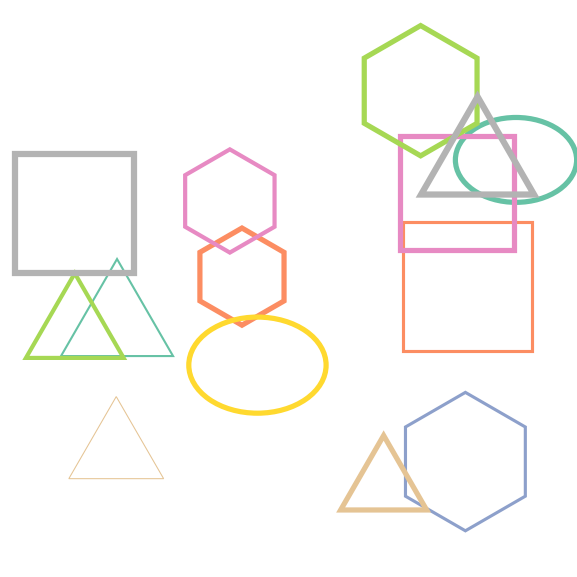[{"shape": "oval", "thickness": 2.5, "radius": 0.52, "center": [0.894, 0.722]}, {"shape": "triangle", "thickness": 1, "radius": 0.56, "center": [0.203, 0.439]}, {"shape": "square", "thickness": 1.5, "radius": 0.56, "center": [0.81, 0.503]}, {"shape": "hexagon", "thickness": 2.5, "radius": 0.42, "center": [0.419, 0.52]}, {"shape": "hexagon", "thickness": 1.5, "radius": 0.6, "center": [0.806, 0.2]}, {"shape": "square", "thickness": 2.5, "radius": 0.49, "center": [0.792, 0.665]}, {"shape": "hexagon", "thickness": 2, "radius": 0.45, "center": [0.398, 0.651]}, {"shape": "hexagon", "thickness": 2.5, "radius": 0.56, "center": [0.728, 0.842]}, {"shape": "triangle", "thickness": 2, "radius": 0.49, "center": [0.129, 0.428]}, {"shape": "oval", "thickness": 2.5, "radius": 0.59, "center": [0.446, 0.367]}, {"shape": "triangle", "thickness": 2.5, "radius": 0.43, "center": [0.664, 0.159]}, {"shape": "triangle", "thickness": 0.5, "radius": 0.47, "center": [0.201, 0.218]}, {"shape": "triangle", "thickness": 3, "radius": 0.56, "center": [0.827, 0.719]}, {"shape": "square", "thickness": 3, "radius": 0.51, "center": [0.129, 0.63]}]